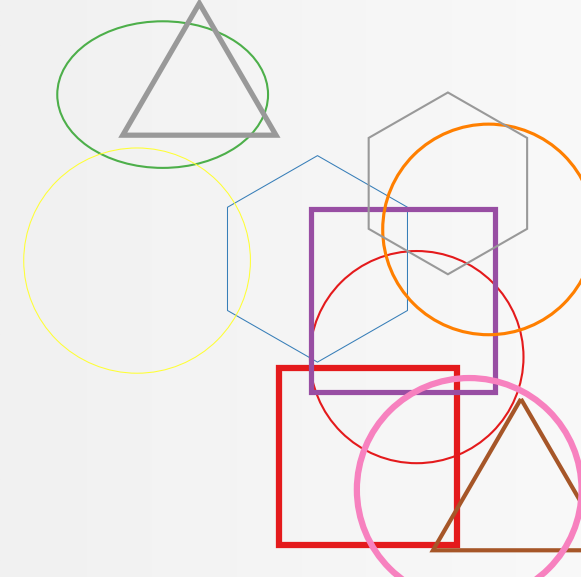[{"shape": "square", "thickness": 3, "radius": 0.77, "center": [0.633, 0.209]}, {"shape": "circle", "thickness": 1, "radius": 0.92, "center": [0.717, 0.381]}, {"shape": "hexagon", "thickness": 0.5, "radius": 0.89, "center": [0.546, 0.551]}, {"shape": "oval", "thickness": 1, "radius": 0.91, "center": [0.28, 0.835]}, {"shape": "square", "thickness": 2.5, "radius": 0.79, "center": [0.693, 0.479]}, {"shape": "circle", "thickness": 1.5, "radius": 0.91, "center": [0.841, 0.602]}, {"shape": "circle", "thickness": 0.5, "radius": 0.98, "center": [0.236, 0.548]}, {"shape": "triangle", "thickness": 2, "radius": 0.87, "center": [0.896, 0.134]}, {"shape": "circle", "thickness": 3, "radius": 0.97, "center": [0.807, 0.151]}, {"shape": "triangle", "thickness": 2.5, "radius": 0.76, "center": [0.343, 0.841]}, {"shape": "hexagon", "thickness": 1, "radius": 0.79, "center": [0.771, 0.682]}]